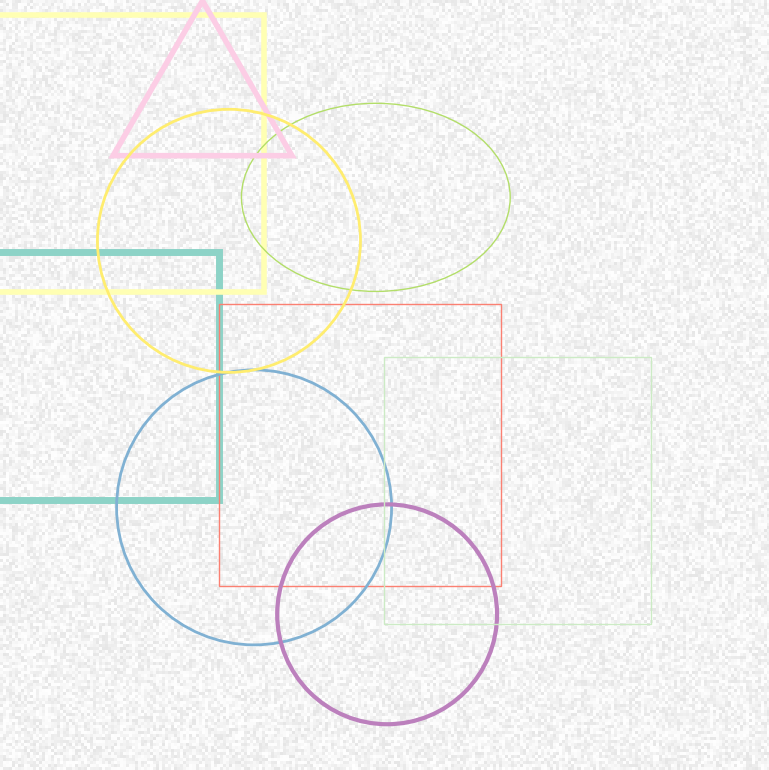[{"shape": "square", "thickness": 2.5, "radius": 0.8, "center": [0.124, 0.512]}, {"shape": "square", "thickness": 2, "radius": 0.9, "center": [0.164, 0.801]}, {"shape": "square", "thickness": 0.5, "radius": 0.92, "center": [0.468, 0.422]}, {"shape": "circle", "thickness": 1, "radius": 0.89, "center": [0.33, 0.341]}, {"shape": "oval", "thickness": 0.5, "radius": 0.87, "center": [0.488, 0.744]}, {"shape": "triangle", "thickness": 2, "radius": 0.67, "center": [0.263, 0.865]}, {"shape": "circle", "thickness": 1.5, "radius": 0.71, "center": [0.503, 0.202]}, {"shape": "square", "thickness": 0.5, "radius": 0.87, "center": [0.672, 0.363]}, {"shape": "circle", "thickness": 1, "radius": 0.85, "center": [0.297, 0.687]}]